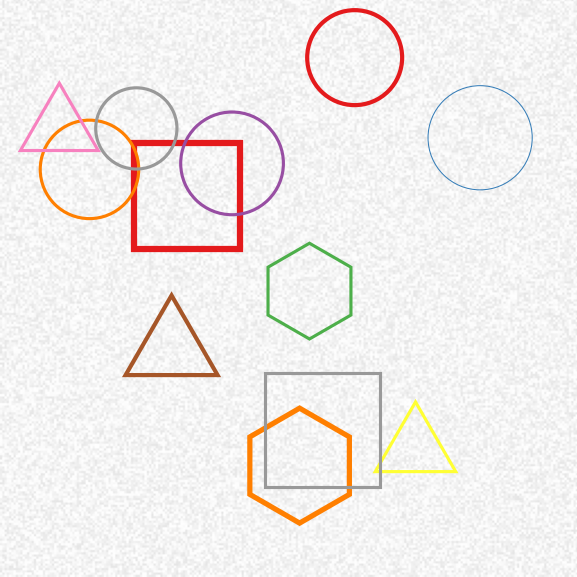[{"shape": "circle", "thickness": 2, "radius": 0.41, "center": [0.614, 0.899]}, {"shape": "square", "thickness": 3, "radius": 0.46, "center": [0.323, 0.66]}, {"shape": "circle", "thickness": 0.5, "radius": 0.45, "center": [0.831, 0.761]}, {"shape": "hexagon", "thickness": 1.5, "radius": 0.41, "center": [0.536, 0.495]}, {"shape": "circle", "thickness": 1.5, "radius": 0.44, "center": [0.402, 0.716]}, {"shape": "circle", "thickness": 1.5, "radius": 0.43, "center": [0.155, 0.706]}, {"shape": "hexagon", "thickness": 2.5, "radius": 0.5, "center": [0.519, 0.193]}, {"shape": "triangle", "thickness": 1.5, "radius": 0.4, "center": [0.719, 0.223]}, {"shape": "triangle", "thickness": 2, "radius": 0.46, "center": [0.297, 0.396]}, {"shape": "triangle", "thickness": 1.5, "radius": 0.39, "center": [0.103, 0.777]}, {"shape": "circle", "thickness": 1.5, "radius": 0.35, "center": [0.236, 0.777]}, {"shape": "square", "thickness": 1.5, "radius": 0.49, "center": [0.559, 0.255]}]